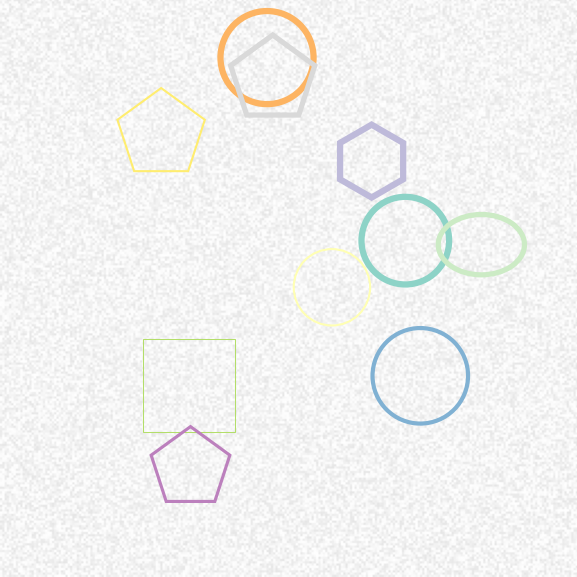[{"shape": "circle", "thickness": 3, "radius": 0.38, "center": [0.702, 0.582]}, {"shape": "circle", "thickness": 1, "radius": 0.33, "center": [0.575, 0.502]}, {"shape": "hexagon", "thickness": 3, "radius": 0.32, "center": [0.643, 0.72]}, {"shape": "circle", "thickness": 2, "radius": 0.41, "center": [0.728, 0.348]}, {"shape": "circle", "thickness": 3, "radius": 0.4, "center": [0.462, 0.899]}, {"shape": "square", "thickness": 0.5, "radius": 0.4, "center": [0.327, 0.332]}, {"shape": "pentagon", "thickness": 2.5, "radius": 0.38, "center": [0.472, 0.862]}, {"shape": "pentagon", "thickness": 1.5, "radius": 0.36, "center": [0.33, 0.189]}, {"shape": "oval", "thickness": 2.5, "radius": 0.37, "center": [0.834, 0.575]}, {"shape": "pentagon", "thickness": 1, "radius": 0.4, "center": [0.279, 0.767]}]